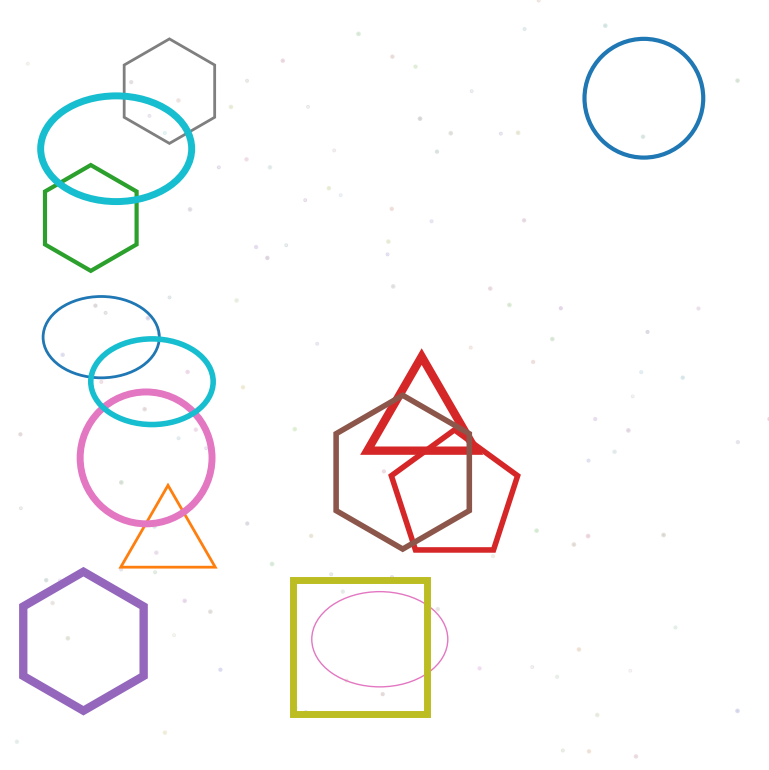[{"shape": "oval", "thickness": 1, "radius": 0.38, "center": [0.131, 0.562]}, {"shape": "circle", "thickness": 1.5, "radius": 0.39, "center": [0.836, 0.872]}, {"shape": "triangle", "thickness": 1, "radius": 0.35, "center": [0.218, 0.299]}, {"shape": "hexagon", "thickness": 1.5, "radius": 0.34, "center": [0.118, 0.717]}, {"shape": "triangle", "thickness": 3, "radius": 0.41, "center": [0.548, 0.455]}, {"shape": "pentagon", "thickness": 2, "radius": 0.43, "center": [0.59, 0.356]}, {"shape": "hexagon", "thickness": 3, "radius": 0.45, "center": [0.108, 0.167]}, {"shape": "hexagon", "thickness": 2, "radius": 0.5, "center": [0.523, 0.387]}, {"shape": "oval", "thickness": 0.5, "radius": 0.44, "center": [0.493, 0.17]}, {"shape": "circle", "thickness": 2.5, "radius": 0.43, "center": [0.19, 0.405]}, {"shape": "hexagon", "thickness": 1, "radius": 0.34, "center": [0.22, 0.882]}, {"shape": "square", "thickness": 2.5, "radius": 0.43, "center": [0.468, 0.16]}, {"shape": "oval", "thickness": 2, "radius": 0.4, "center": [0.197, 0.504]}, {"shape": "oval", "thickness": 2.5, "radius": 0.49, "center": [0.151, 0.807]}]